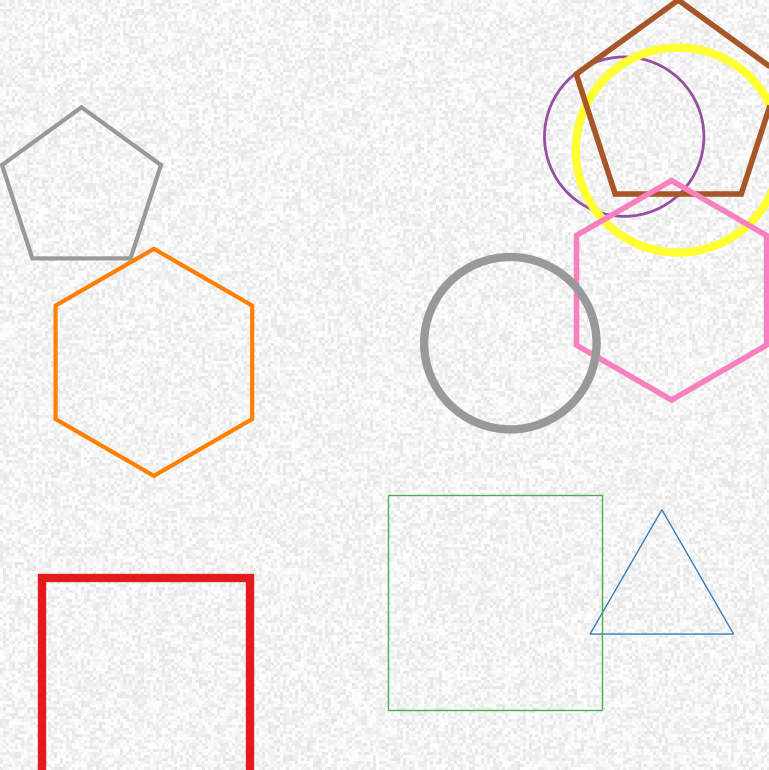[{"shape": "square", "thickness": 3, "radius": 0.67, "center": [0.189, 0.115]}, {"shape": "triangle", "thickness": 0.5, "radius": 0.54, "center": [0.86, 0.23]}, {"shape": "square", "thickness": 0.5, "radius": 0.7, "center": [0.643, 0.218]}, {"shape": "circle", "thickness": 1, "radius": 0.52, "center": [0.811, 0.823]}, {"shape": "hexagon", "thickness": 1.5, "radius": 0.74, "center": [0.2, 0.529]}, {"shape": "circle", "thickness": 3, "radius": 0.67, "center": [0.881, 0.805]}, {"shape": "pentagon", "thickness": 2, "radius": 0.7, "center": [0.881, 0.861]}, {"shape": "hexagon", "thickness": 2, "radius": 0.71, "center": [0.872, 0.623]}, {"shape": "circle", "thickness": 3, "radius": 0.56, "center": [0.663, 0.554]}, {"shape": "pentagon", "thickness": 1.5, "radius": 0.54, "center": [0.106, 0.752]}]